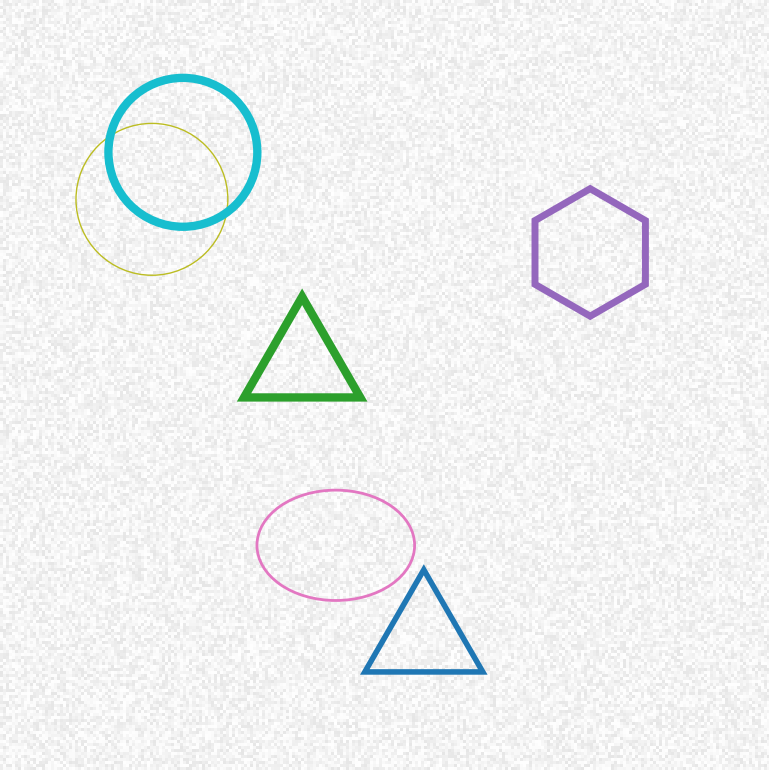[{"shape": "triangle", "thickness": 2, "radius": 0.44, "center": [0.55, 0.172]}, {"shape": "triangle", "thickness": 3, "radius": 0.44, "center": [0.392, 0.527]}, {"shape": "hexagon", "thickness": 2.5, "radius": 0.41, "center": [0.766, 0.672]}, {"shape": "oval", "thickness": 1, "radius": 0.51, "center": [0.436, 0.292]}, {"shape": "circle", "thickness": 0.5, "radius": 0.49, "center": [0.197, 0.741]}, {"shape": "circle", "thickness": 3, "radius": 0.48, "center": [0.237, 0.802]}]